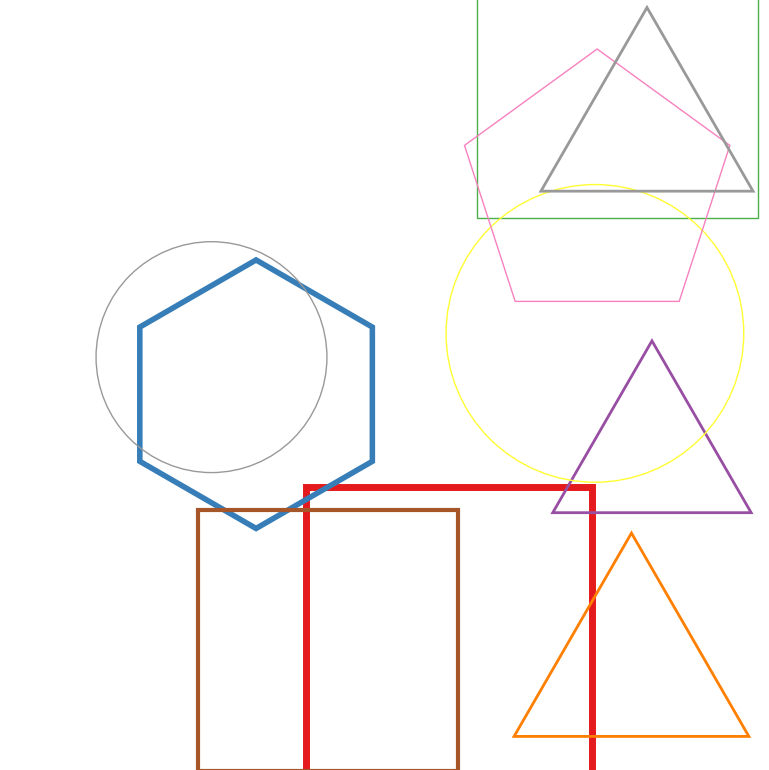[{"shape": "square", "thickness": 2.5, "radius": 0.93, "center": [0.583, 0.182]}, {"shape": "hexagon", "thickness": 2, "radius": 0.87, "center": [0.333, 0.488]}, {"shape": "square", "thickness": 0.5, "radius": 0.91, "center": [0.802, 0.899]}, {"shape": "triangle", "thickness": 1, "radius": 0.74, "center": [0.847, 0.409]}, {"shape": "triangle", "thickness": 1, "radius": 0.88, "center": [0.82, 0.132]}, {"shape": "circle", "thickness": 0.5, "radius": 0.97, "center": [0.773, 0.567]}, {"shape": "square", "thickness": 1.5, "radius": 0.85, "center": [0.426, 0.168]}, {"shape": "pentagon", "thickness": 0.5, "radius": 0.91, "center": [0.776, 0.755]}, {"shape": "circle", "thickness": 0.5, "radius": 0.75, "center": [0.275, 0.536]}, {"shape": "triangle", "thickness": 1, "radius": 0.8, "center": [0.84, 0.831]}]